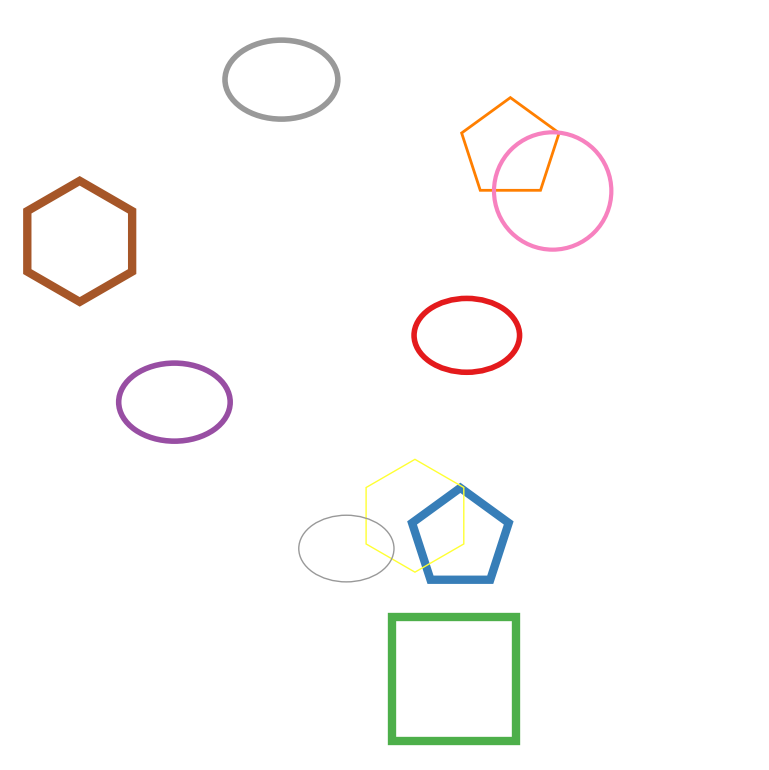[{"shape": "oval", "thickness": 2, "radius": 0.34, "center": [0.606, 0.564]}, {"shape": "pentagon", "thickness": 3, "radius": 0.33, "center": [0.598, 0.3]}, {"shape": "square", "thickness": 3, "radius": 0.4, "center": [0.59, 0.118]}, {"shape": "oval", "thickness": 2, "radius": 0.36, "center": [0.227, 0.478]}, {"shape": "pentagon", "thickness": 1, "radius": 0.33, "center": [0.663, 0.807]}, {"shape": "hexagon", "thickness": 0.5, "radius": 0.37, "center": [0.539, 0.33]}, {"shape": "hexagon", "thickness": 3, "radius": 0.39, "center": [0.104, 0.687]}, {"shape": "circle", "thickness": 1.5, "radius": 0.38, "center": [0.718, 0.752]}, {"shape": "oval", "thickness": 0.5, "radius": 0.31, "center": [0.45, 0.288]}, {"shape": "oval", "thickness": 2, "radius": 0.37, "center": [0.365, 0.897]}]